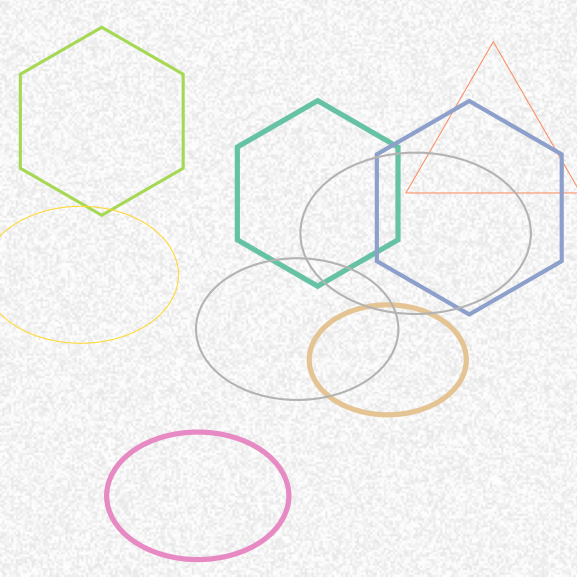[{"shape": "hexagon", "thickness": 2.5, "radius": 0.8, "center": [0.55, 0.664]}, {"shape": "triangle", "thickness": 0.5, "radius": 0.87, "center": [0.854, 0.752]}, {"shape": "hexagon", "thickness": 2, "radius": 0.92, "center": [0.813, 0.639]}, {"shape": "oval", "thickness": 2.5, "radius": 0.79, "center": [0.342, 0.141]}, {"shape": "hexagon", "thickness": 1.5, "radius": 0.81, "center": [0.176, 0.789]}, {"shape": "oval", "thickness": 0.5, "radius": 0.85, "center": [0.14, 0.523]}, {"shape": "oval", "thickness": 2.5, "radius": 0.68, "center": [0.671, 0.376]}, {"shape": "oval", "thickness": 1, "radius": 1.0, "center": [0.72, 0.595]}, {"shape": "oval", "thickness": 1, "radius": 0.88, "center": [0.515, 0.429]}]